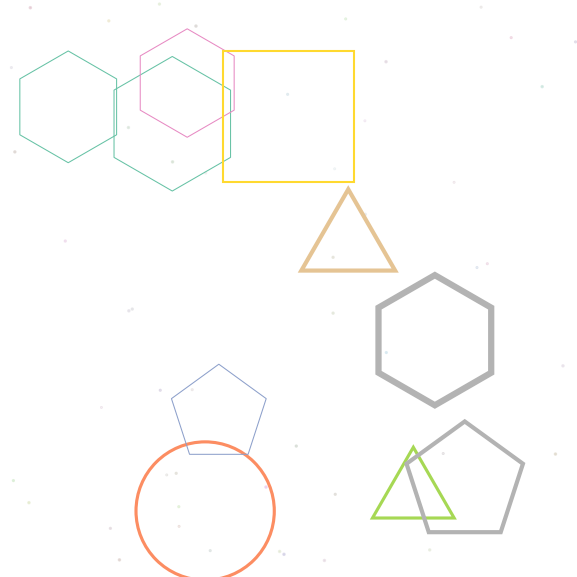[{"shape": "hexagon", "thickness": 0.5, "radius": 0.58, "center": [0.298, 0.785]}, {"shape": "hexagon", "thickness": 0.5, "radius": 0.48, "center": [0.118, 0.814]}, {"shape": "circle", "thickness": 1.5, "radius": 0.6, "center": [0.355, 0.114]}, {"shape": "pentagon", "thickness": 0.5, "radius": 0.43, "center": [0.379, 0.282]}, {"shape": "hexagon", "thickness": 0.5, "radius": 0.47, "center": [0.324, 0.855]}, {"shape": "triangle", "thickness": 1.5, "radius": 0.41, "center": [0.716, 0.143]}, {"shape": "square", "thickness": 1, "radius": 0.57, "center": [0.5, 0.797]}, {"shape": "triangle", "thickness": 2, "radius": 0.47, "center": [0.603, 0.578]}, {"shape": "pentagon", "thickness": 2, "radius": 0.53, "center": [0.805, 0.163]}, {"shape": "hexagon", "thickness": 3, "radius": 0.56, "center": [0.753, 0.41]}]